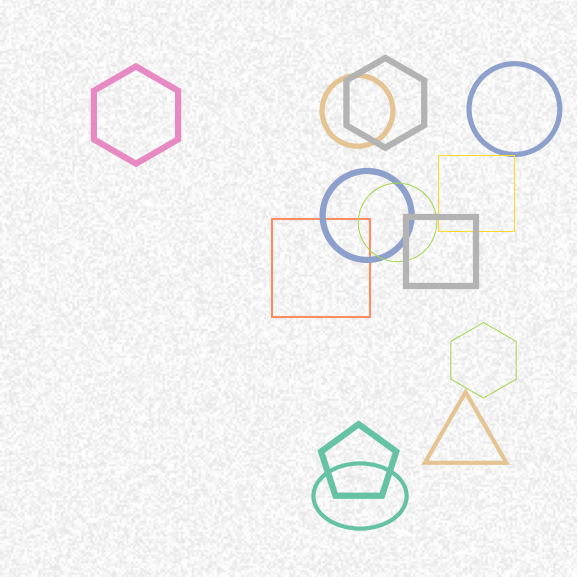[{"shape": "oval", "thickness": 2, "radius": 0.4, "center": [0.623, 0.14]}, {"shape": "pentagon", "thickness": 3, "radius": 0.34, "center": [0.621, 0.196]}, {"shape": "square", "thickness": 1, "radius": 0.42, "center": [0.556, 0.535]}, {"shape": "circle", "thickness": 2.5, "radius": 0.39, "center": [0.891, 0.81]}, {"shape": "circle", "thickness": 3, "radius": 0.39, "center": [0.636, 0.626]}, {"shape": "hexagon", "thickness": 3, "radius": 0.42, "center": [0.235, 0.8]}, {"shape": "hexagon", "thickness": 0.5, "radius": 0.33, "center": [0.837, 0.375]}, {"shape": "circle", "thickness": 0.5, "radius": 0.34, "center": [0.688, 0.614]}, {"shape": "square", "thickness": 0.5, "radius": 0.33, "center": [0.825, 0.666]}, {"shape": "circle", "thickness": 2.5, "radius": 0.31, "center": [0.619, 0.807]}, {"shape": "triangle", "thickness": 2, "radius": 0.41, "center": [0.806, 0.239]}, {"shape": "square", "thickness": 3, "radius": 0.3, "center": [0.763, 0.564]}, {"shape": "hexagon", "thickness": 3, "radius": 0.39, "center": [0.667, 0.821]}]